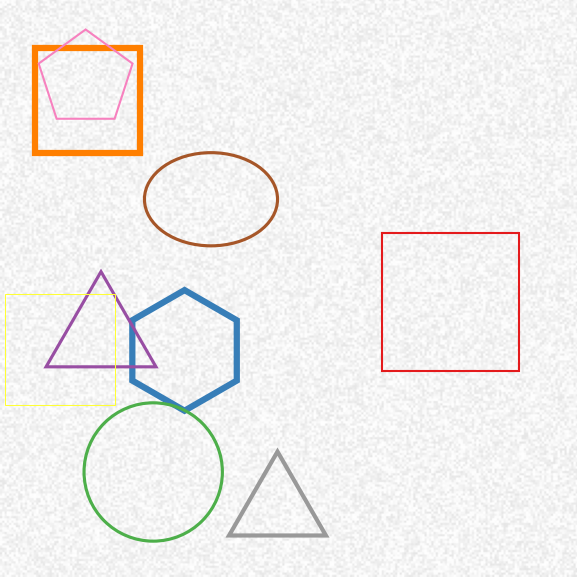[{"shape": "square", "thickness": 1, "radius": 0.6, "center": [0.78, 0.477]}, {"shape": "hexagon", "thickness": 3, "radius": 0.52, "center": [0.32, 0.392]}, {"shape": "circle", "thickness": 1.5, "radius": 0.6, "center": [0.265, 0.182]}, {"shape": "triangle", "thickness": 1.5, "radius": 0.55, "center": [0.175, 0.419]}, {"shape": "square", "thickness": 3, "radius": 0.45, "center": [0.152, 0.825]}, {"shape": "square", "thickness": 0.5, "radius": 0.48, "center": [0.104, 0.395]}, {"shape": "oval", "thickness": 1.5, "radius": 0.58, "center": [0.365, 0.654]}, {"shape": "pentagon", "thickness": 1, "radius": 0.43, "center": [0.148, 0.863]}, {"shape": "triangle", "thickness": 2, "radius": 0.48, "center": [0.481, 0.12]}]